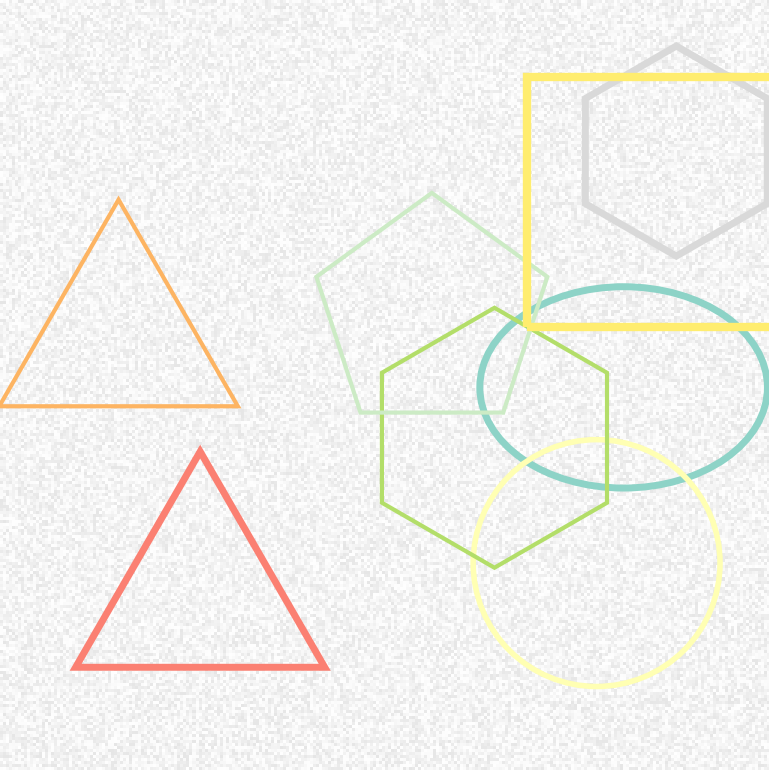[{"shape": "oval", "thickness": 2.5, "radius": 0.93, "center": [0.81, 0.497]}, {"shape": "circle", "thickness": 2, "radius": 0.8, "center": [0.775, 0.269]}, {"shape": "triangle", "thickness": 2.5, "radius": 0.93, "center": [0.26, 0.227]}, {"shape": "triangle", "thickness": 1.5, "radius": 0.89, "center": [0.154, 0.562]}, {"shape": "hexagon", "thickness": 1.5, "radius": 0.84, "center": [0.642, 0.431]}, {"shape": "hexagon", "thickness": 2.5, "radius": 0.68, "center": [0.878, 0.804]}, {"shape": "pentagon", "thickness": 1.5, "radius": 0.79, "center": [0.561, 0.592]}, {"shape": "square", "thickness": 3, "radius": 0.81, "center": [0.846, 0.738]}]